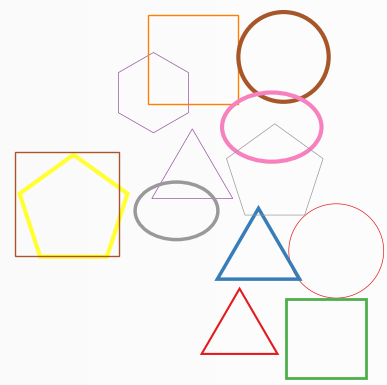[{"shape": "circle", "thickness": 0.5, "radius": 0.61, "center": [0.868, 0.348]}, {"shape": "triangle", "thickness": 1.5, "radius": 0.56, "center": [0.618, 0.137]}, {"shape": "triangle", "thickness": 2.5, "radius": 0.61, "center": [0.667, 0.336]}, {"shape": "square", "thickness": 2, "radius": 0.52, "center": [0.84, 0.121]}, {"shape": "hexagon", "thickness": 0.5, "radius": 0.52, "center": [0.396, 0.759]}, {"shape": "triangle", "thickness": 0.5, "radius": 0.6, "center": [0.496, 0.545]}, {"shape": "square", "thickness": 1, "radius": 0.58, "center": [0.498, 0.845]}, {"shape": "pentagon", "thickness": 3, "radius": 0.73, "center": [0.19, 0.452]}, {"shape": "circle", "thickness": 3, "radius": 0.58, "center": [0.732, 0.852]}, {"shape": "square", "thickness": 1, "radius": 0.67, "center": [0.172, 0.47]}, {"shape": "oval", "thickness": 3, "radius": 0.64, "center": [0.701, 0.67]}, {"shape": "oval", "thickness": 2.5, "radius": 0.53, "center": [0.455, 0.452]}, {"shape": "pentagon", "thickness": 0.5, "radius": 0.66, "center": [0.709, 0.547]}]